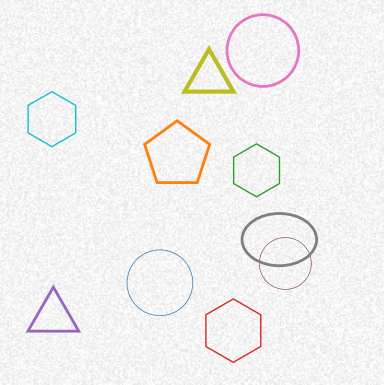[{"shape": "circle", "thickness": 0.5, "radius": 0.43, "center": [0.415, 0.265]}, {"shape": "pentagon", "thickness": 2, "radius": 0.44, "center": [0.46, 0.598]}, {"shape": "hexagon", "thickness": 1, "radius": 0.34, "center": [0.666, 0.558]}, {"shape": "hexagon", "thickness": 1, "radius": 0.41, "center": [0.606, 0.141]}, {"shape": "triangle", "thickness": 2, "radius": 0.38, "center": [0.139, 0.178]}, {"shape": "circle", "thickness": 0.5, "radius": 0.34, "center": [0.741, 0.316]}, {"shape": "circle", "thickness": 2, "radius": 0.47, "center": [0.683, 0.869]}, {"shape": "oval", "thickness": 2, "radius": 0.48, "center": [0.725, 0.378]}, {"shape": "triangle", "thickness": 3, "radius": 0.37, "center": [0.543, 0.799]}, {"shape": "hexagon", "thickness": 1, "radius": 0.36, "center": [0.135, 0.691]}]